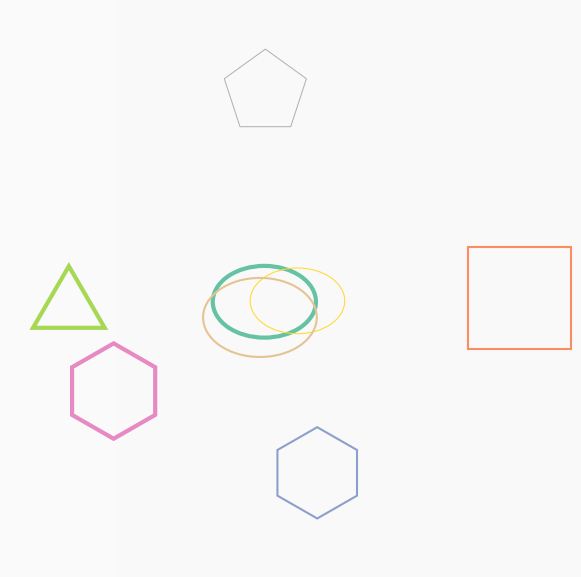[{"shape": "oval", "thickness": 2, "radius": 0.44, "center": [0.455, 0.477]}, {"shape": "square", "thickness": 1, "radius": 0.44, "center": [0.895, 0.484]}, {"shape": "hexagon", "thickness": 1, "radius": 0.4, "center": [0.546, 0.18]}, {"shape": "hexagon", "thickness": 2, "radius": 0.41, "center": [0.196, 0.322]}, {"shape": "triangle", "thickness": 2, "radius": 0.36, "center": [0.118, 0.467]}, {"shape": "oval", "thickness": 0.5, "radius": 0.41, "center": [0.512, 0.478]}, {"shape": "oval", "thickness": 1, "radius": 0.49, "center": [0.447, 0.449]}, {"shape": "pentagon", "thickness": 0.5, "radius": 0.37, "center": [0.457, 0.84]}]